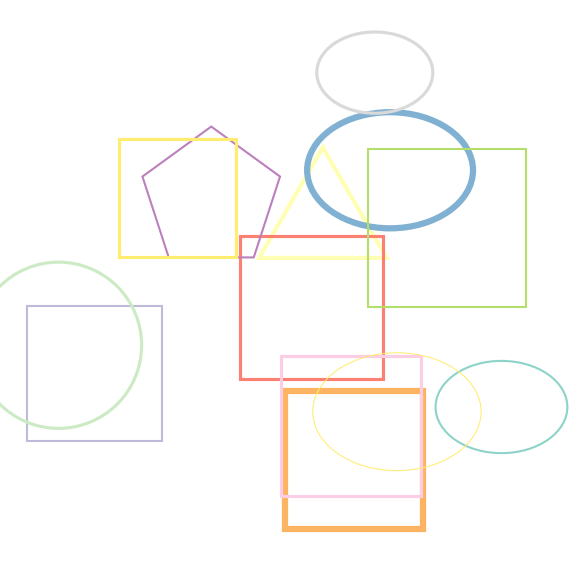[{"shape": "oval", "thickness": 1, "radius": 0.57, "center": [0.868, 0.294]}, {"shape": "triangle", "thickness": 2, "radius": 0.64, "center": [0.559, 0.616]}, {"shape": "square", "thickness": 1, "radius": 0.58, "center": [0.164, 0.353]}, {"shape": "square", "thickness": 1.5, "radius": 0.62, "center": [0.539, 0.466]}, {"shape": "oval", "thickness": 3, "radius": 0.72, "center": [0.675, 0.704]}, {"shape": "square", "thickness": 3, "radius": 0.6, "center": [0.613, 0.203]}, {"shape": "square", "thickness": 1, "radius": 0.69, "center": [0.774, 0.605]}, {"shape": "square", "thickness": 1.5, "radius": 0.61, "center": [0.607, 0.262]}, {"shape": "oval", "thickness": 1.5, "radius": 0.5, "center": [0.649, 0.873]}, {"shape": "pentagon", "thickness": 1, "radius": 0.63, "center": [0.366, 0.655]}, {"shape": "circle", "thickness": 1.5, "radius": 0.72, "center": [0.101, 0.401]}, {"shape": "oval", "thickness": 0.5, "radius": 0.73, "center": [0.687, 0.286]}, {"shape": "square", "thickness": 1.5, "radius": 0.51, "center": [0.308, 0.656]}]